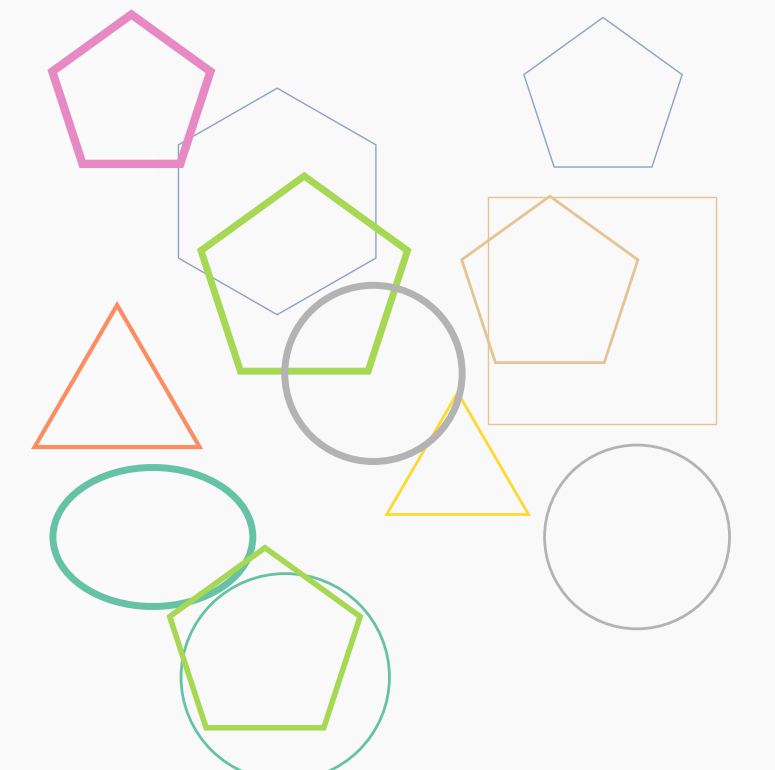[{"shape": "oval", "thickness": 2.5, "radius": 0.64, "center": [0.197, 0.303]}, {"shape": "circle", "thickness": 1, "radius": 0.67, "center": [0.368, 0.121]}, {"shape": "triangle", "thickness": 1.5, "radius": 0.61, "center": [0.151, 0.481]}, {"shape": "hexagon", "thickness": 0.5, "radius": 0.74, "center": [0.358, 0.738]}, {"shape": "pentagon", "thickness": 0.5, "radius": 0.54, "center": [0.778, 0.87]}, {"shape": "pentagon", "thickness": 3, "radius": 0.54, "center": [0.17, 0.874]}, {"shape": "pentagon", "thickness": 2, "radius": 0.65, "center": [0.342, 0.159]}, {"shape": "pentagon", "thickness": 2.5, "radius": 0.7, "center": [0.393, 0.631]}, {"shape": "triangle", "thickness": 1, "radius": 0.53, "center": [0.59, 0.385]}, {"shape": "square", "thickness": 0.5, "radius": 0.74, "center": [0.777, 0.597]}, {"shape": "pentagon", "thickness": 1, "radius": 0.6, "center": [0.709, 0.626]}, {"shape": "circle", "thickness": 1, "radius": 0.6, "center": [0.822, 0.303]}, {"shape": "circle", "thickness": 2.5, "radius": 0.57, "center": [0.482, 0.515]}]